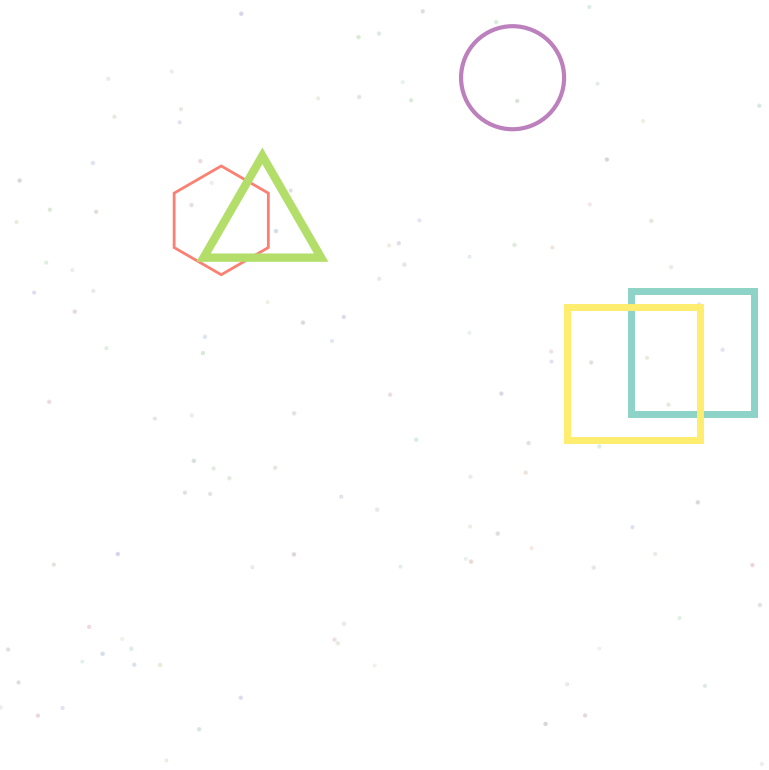[{"shape": "square", "thickness": 2.5, "radius": 0.4, "center": [0.899, 0.542]}, {"shape": "hexagon", "thickness": 1, "radius": 0.35, "center": [0.287, 0.714]}, {"shape": "triangle", "thickness": 3, "radius": 0.44, "center": [0.341, 0.709]}, {"shape": "circle", "thickness": 1.5, "radius": 0.33, "center": [0.666, 0.899]}, {"shape": "square", "thickness": 2.5, "radius": 0.43, "center": [0.823, 0.515]}]